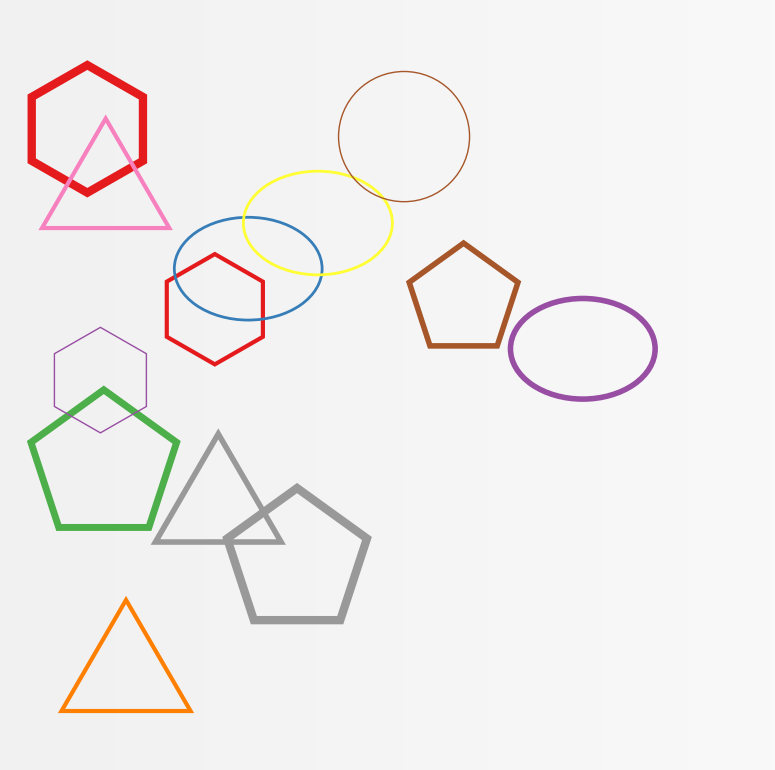[{"shape": "hexagon", "thickness": 3, "radius": 0.41, "center": [0.113, 0.833]}, {"shape": "hexagon", "thickness": 1.5, "radius": 0.36, "center": [0.277, 0.598]}, {"shape": "oval", "thickness": 1, "radius": 0.48, "center": [0.32, 0.651]}, {"shape": "pentagon", "thickness": 2.5, "radius": 0.49, "center": [0.134, 0.395]}, {"shape": "hexagon", "thickness": 0.5, "radius": 0.34, "center": [0.13, 0.506]}, {"shape": "oval", "thickness": 2, "radius": 0.47, "center": [0.752, 0.547]}, {"shape": "triangle", "thickness": 1.5, "radius": 0.48, "center": [0.163, 0.125]}, {"shape": "oval", "thickness": 1, "radius": 0.48, "center": [0.41, 0.71]}, {"shape": "pentagon", "thickness": 2, "radius": 0.37, "center": [0.598, 0.61]}, {"shape": "circle", "thickness": 0.5, "radius": 0.42, "center": [0.521, 0.823]}, {"shape": "triangle", "thickness": 1.5, "radius": 0.47, "center": [0.136, 0.751]}, {"shape": "triangle", "thickness": 2, "radius": 0.47, "center": [0.282, 0.343]}, {"shape": "pentagon", "thickness": 3, "radius": 0.47, "center": [0.383, 0.271]}]